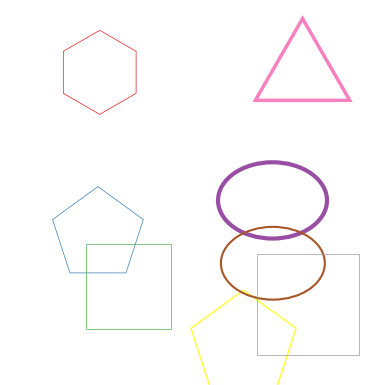[{"shape": "hexagon", "thickness": 0.5, "radius": 0.55, "center": [0.259, 0.812]}, {"shape": "pentagon", "thickness": 0.5, "radius": 0.62, "center": [0.254, 0.391]}, {"shape": "square", "thickness": 0.5, "radius": 0.55, "center": [0.334, 0.257]}, {"shape": "oval", "thickness": 3, "radius": 0.71, "center": [0.708, 0.479]}, {"shape": "pentagon", "thickness": 1, "radius": 0.72, "center": [0.632, 0.103]}, {"shape": "oval", "thickness": 1.5, "radius": 0.68, "center": [0.709, 0.316]}, {"shape": "triangle", "thickness": 2.5, "radius": 0.71, "center": [0.786, 0.81]}, {"shape": "square", "thickness": 0.5, "radius": 0.66, "center": [0.8, 0.21]}]